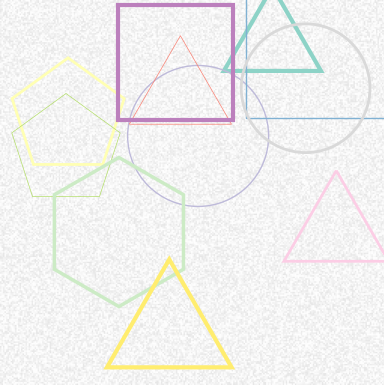[{"shape": "triangle", "thickness": 3, "radius": 0.73, "center": [0.708, 0.889]}, {"shape": "pentagon", "thickness": 2, "radius": 0.77, "center": [0.177, 0.697]}, {"shape": "circle", "thickness": 1, "radius": 0.92, "center": [0.515, 0.647]}, {"shape": "triangle", "thickness": 0.5, "radius": 0.77, "center": [0.469, 0.754]}, {"shape": "square", "thickness": 1, "radius": 0.98, "center": [0.834, 0.889]}, {"shape": "pentagon", "thickness": 0.5, "radius": 0.74, "center": [0.171, 0.609]}, {"shape": "triangle", "thickness": 2, "radius": 0.79, "center": [0.873, 0.4]}, {"shape": "circle", "thickness": 2, "radius": 0.84, "center": [0.794, 0.771]}, {"shape": "square", "thickness": 3, "radius": 0.75, "center": [0.456, 0.838]}, {"shape": "hexagon", "thickness": 2.5, "radius": 0.97, "center": [0.309, 0.397]}, {"shape": "triangle", "thickness": 3, "radius": 0.93, "center": [0.44, 0.139]}]